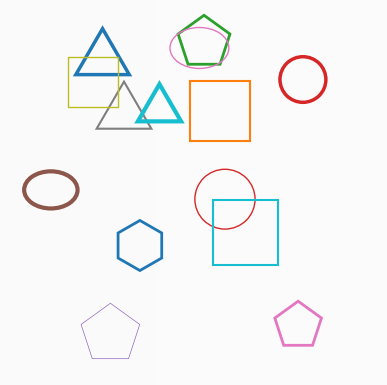[{"shape": "hexagon", "thickness": 2, "radius": 0.33, "center": [0.361, 0.362]}, {"shape": "triangle", "thickness": 2.5, "radius": 0.4, "center": [0.265, 0.846]}, {"shape": "square", "thickness": 1.5, "radius": 0.39, "center": [0.568, 0.711]}, {"shape": "pentagon", "thickness": 2, "radius": 0.35, "center": [0.527, 0.89]}, {"shape": "circle", "thickness": 1, "radius": 0.39, "center": [0.581, 0.483]}, {"shape": "circle", "thickness": 2.5, "radius": 0.3, "center": [0.782, 0.793]}, {"shape": "pentagon", "thickness": 0.5, "radius": 0.4, "center": [0.285, 0.133]}, {"shape": "oval", "thickness": 3, "radius": 0.34, "center": [0.131, 0.507]}, {"shape": "pentagon", "thickness": 2, "radius": 0.32, "center": [0.769, 0.154]}, {"shape": "oval", "thickness": 1, "radius": 0.38, "center": [0.515, 0.875]}, {"shape": "triangle", "thickness": 1.5, "radius": 0.41, "center": [0.32, 0.706]}, {"shape": "square", "thickness": 1, "radius": 0.33, "center": [0.24, 0.787]}, {"shape": "triangle", "thickness": 3, "radius": 0.32, "center": [0.412, 0.717]}, {"shape": "square", "thickness": 1.5, "radius": 0.42, "center": [0.634, 0.395]}]